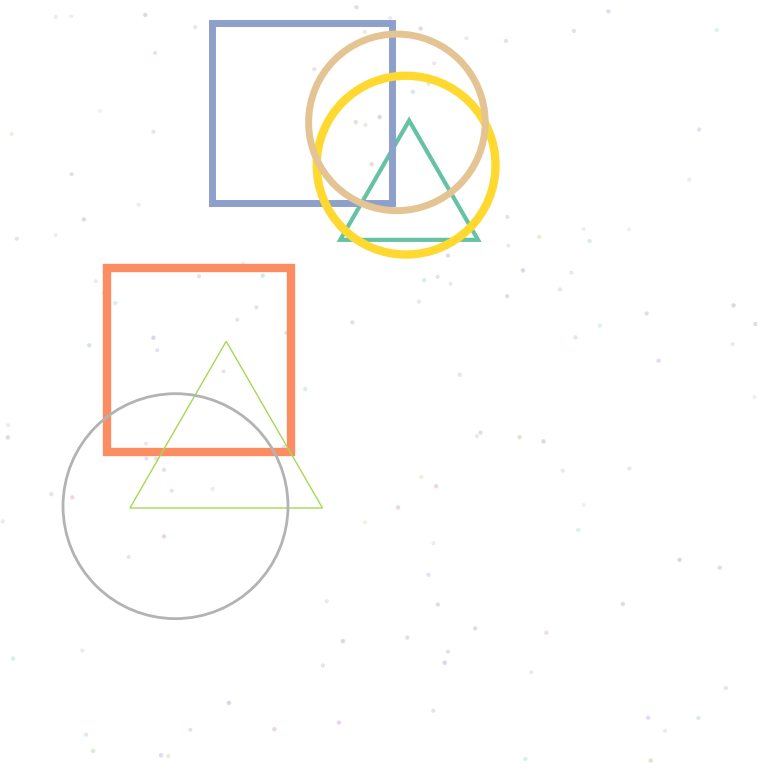[{"shape": "triangle", "thickness": 1.5, "radius": 0.52, "center": [0.531, 0.74]}, {"shape": "square", "thickness": 3, "radius": 0.6, "center": [0.258, 0.533]}, {"shape": "square", "thickness": 2.5, "radius": 0.58, "center": [0.393, 0.853]}, {"shape": "triangle", "thickness": 0.5, "radius": 0.72, "center": [0.294, 0.412]}, {"shape": "circle", "thickness": 3, "radius": 0.58, "center": [0.527, 0.786]}, {"shape": "circle", "thickness": 2.5, "radius": 0.57, "center": [0.515, 0.841]}, {"shape": "circle", "thickness": 1, "radius": 0.73, "center": [0.228, 0.343]}]